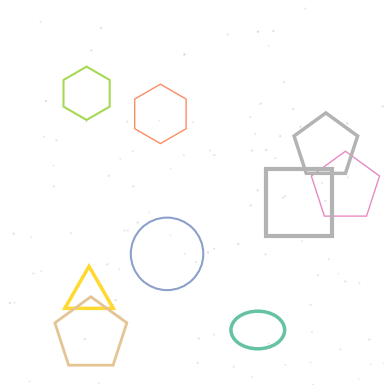[{"shape": "oval", "thickness": 2.5, "radius": 0.35, "center": [0.67, 0.143]}, {"shape": "hexagon", "thickness": 1, "radius": 0.39, "center": [0.417, 0.704]}, {"shape": "circle", "thickness": 1.5, "radius": 0.47, "center": [0.434, 0.341]}, {"shape": "pentagon", "thickness": 1, "radius": 0.47, "center": [0.897, 0.514]}, {"shape": "hexagon", "thickness": 1.5, "radius": 0.35, "center": [0.225, 0.758]}, {"shape": "triangle", "thickness": 2.5, "radius": 0.36, "center": [0.231, 0.235]}, {"shape": "pentagon", "thickness": 2, "radius": 0.49, "center": [0.236, 0.131]}, {"shape": "pentagon", "thickness": 2.5, "radius": 0.43, "center": [0.846, 0.62]}, {"shape": "square", "thickness": 3, "radius": 0.43, "center": [0.776, 0.473]}]